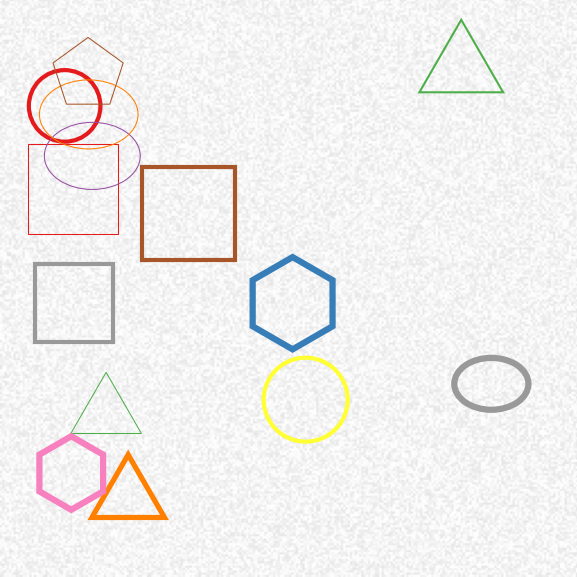[{"shape": "circle", "thickness": 2, "radius": 0.31, "center": [0.112, 0.816]}, {"shape": "square", "thickness": 0.5, "radius": 0.39, "center": [0.126, 0.672]}, {"shape": "hexagon", "thickness": 3, "radius": 0.4, "center": [0.507, 0.474]}, {"shape": "triangle", "thickness": 0.5, "radius": 0.35, "center": [0.184, 0.284]}, {"shape": "triangle", "thickness": 1, "radius": 0.42, "center": [0.799, 0.881]}, {"shape": "oval", "thickness": 0.5, "radius": 0.42, "center": [0.16, 0.729]}, {"shape": "oval", "thickness": 0.5, "radius": 0.43, "center": [0.154, 0.801]}, {"shape": "triangle", "thickness": 2.5, "radius": 0.36, "center": [0.222, 0.139]}, {"shape": "circle", "thickness": 2, "radius": 0.36, "center": [0.529, 0.307]}, {"shape": "square", "thickness": 2, "radius": 0.4, "center": [0.327, 0.629]}, {"shape": "pentagon", "thickness": 0.5, "radius": 0.32, "center": [0.153, 0.87]}, {"shape": "hexagon", "thickness": 3, "radius": 0.32, "center": [0.123, 0.18]}, {"shape": "oval", "thickness": 3, "radius": 0.32, "center": [0.851, 0.335]}, {"shape": "square", "thickness": 2, "radius": 0.34, "center": [0.128, 0.474]}]